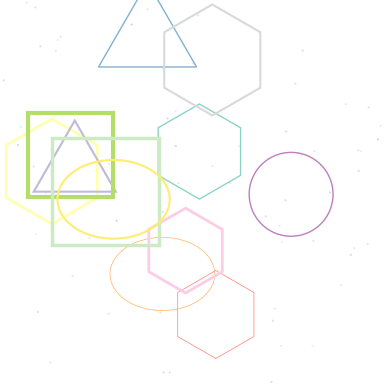[{"shape": "hexagon", "thickness": 1, "radius": 0.62, "center": [0.518, 0.606]}, {"shape": "hexagon", "thickness": 2, "radius": 0.68, "center": [0.135, 0.555]}, {"shape": "triangle", "thickness": 1.5, "radius": 0.62, "center": [0.194, 0.564]}, {"shape": "hexagon", "thickness": 0.5, "radius": 0.57, "center": [0.561, 0.183]}, {"shape": "triangle", "thickness": 1, "radius": 0.73, "center": [0.383, 0.899]}, {"shape": "oval", "thickness": 0.5, "radius": 0.68, "center": [0.422, 0.288]}, {"shape": "square", "thickness": 3, "radius": 0.55, "center": [0.183, 0.597]}, {"shape": "hexagon", "thickness": 2, "radius": 0.55, "center": [0.482, 0.349]}, {"shape": "hexagon", "thickness": 1.5, "radius": 0.72, "center": [0.551, 0.844]}, {"shape": "circle", "thickness": 1, "radius": 0.54, "center": [0.756, 0.495]}, {"shape": "square", "thickness": 2.5, "radius": 0.69, "center": [0.274, 0.502]}, {"shape": "oval", "thickness": 1.5, "radius": 0.73, "center": [0.295, 0.482]}]